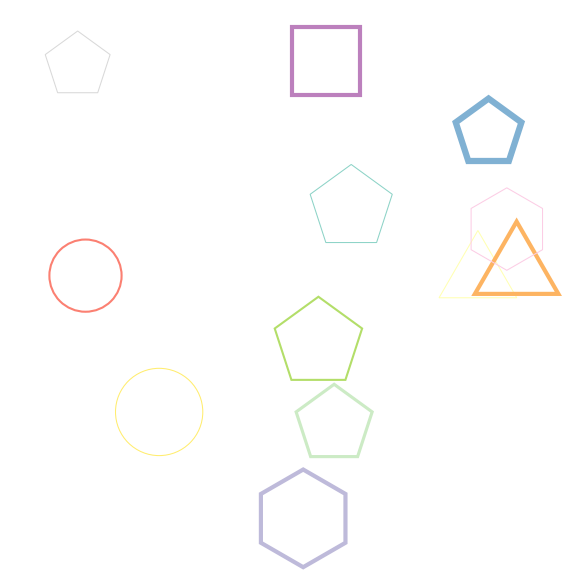[{"shape": "pentagon", "thickness": 0.5, "radius": 0.37, "center": [0.608, 0.64]}, {"shape": "triangle", "thickness": 0.5, "radius": 0.39, "center": [0.828, 0.522]}, {"shape": "hexagon", "thickness": 2, "radius": 0.42, "center": [0.525, 0.102]}, {"shape": "circle", "thickness": 1, "radius": 0.31, "center": [0.148, 0.522]}, {"shape": "pentagon", "thickness": 3, "radius": 0.3, "center": [0.846, 0.769]}, {"shape": "triangle", "thickness": 2, "radius": 0.42, "center": [0.895, 0.532]}, {"shape": "pentagon", "thickness": 1, "radius": 0.4, "center": [0.551, 0.406]}, {"shape": "hexagon", "thickness": 0.5, "radius": 0.36, "center": [0.878, 0.602]}, {"shape": "pentagon", "thickness": 0.5, "radius": 0.3, "center": [0.134, 0.886]}, {"shape": "square", "thickness": 2, "radius": 0.29, "center": [0.564, 0.894]}, {"shape": "pentagon", "thickness": 1.5, "radius": 0.35, "center": [0.579, 0.264]}, {"shape": "circle", "thickness": 0.5, "radius": 0.38, "center": [0.276, 0.286]}]